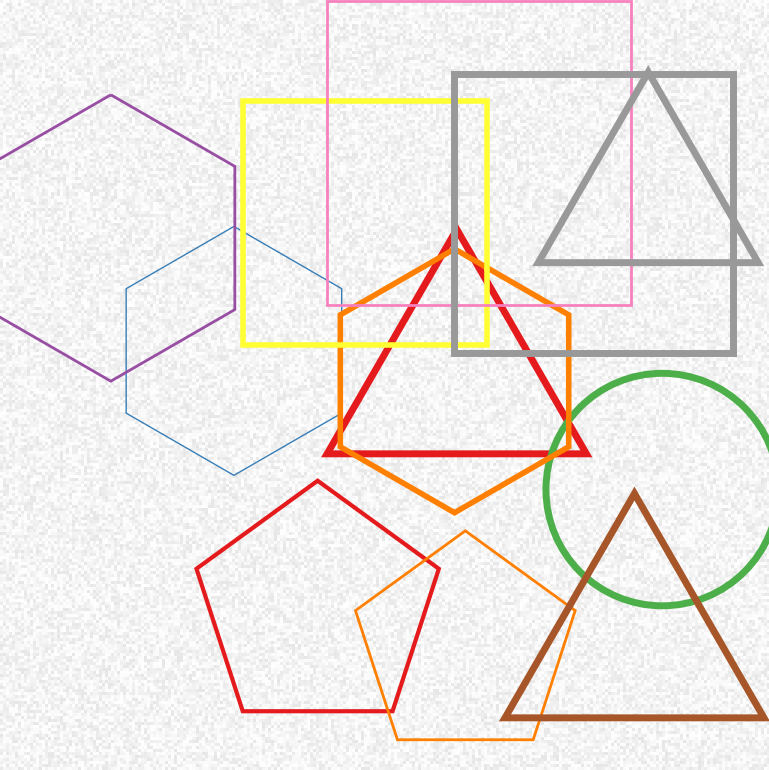[{"shape": "pentagon", "thickness": 1.5, "radius": 0.83, "center": [0.413, 0.21]}, {"shape": "triangle", "thickness": 2.5, "radius": 0.97, "center": [0.593, 0.508]}, {"shape": "hexagon", "thickness": 0.5, "radius": 0.81, "center": [0.304, 0.544]}, {"shape": "circle", "thickness": 2.5, "radius": 0.75, "center": [0.86, 0.364]}, {"shape": "hexagon", "thickness": 1, "radius": 0.93, "center": [0.144, 0.691]}, {"shape": "hexagon", "thickness": 2, "radius": 0.86, "center": [0.59, 0.505]}, {"shape": "pentagon", "thickness": 1, "radius": 0.75, "center": [0.604, 0.161]}, {"shape": "square", "thickness": 2, "radius": 0.79, "center": [0.474, 0.71]}, {"shape": "triangle", "thickness": 2.5, "radius": 0.97, "center": [0.824, 0.165]}, {"shape": "square", "thickness": 1, "radius": 0.99, "center": [0.622, 0.801]}, {"shape": "square", "thickness": 2.5, "radius": 0.9, "center": [0.771, 0.723]}, {"shape": "triangle", "thickness": 2.5, "radius": 0.82, "center": [0.842, 0.741]}]